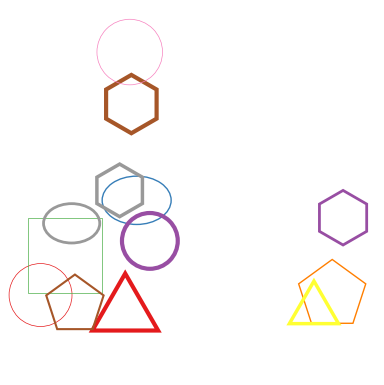[{"shape": "circle", "thickness": 0.5, "radius": 0.41, "center": [0.105, 0.234]}, {"shape": "triangle", "thickness": 3, "radius": 0.49, "center": [0.325, 0.191]}, {"shape": "oval", "thickness": 1, "radius": 0.45, "center": [0.355, 0.48]}, {"shape": "square", "thickness": 0.5, "radius": 0.48, "center": [0.169, 0.337]}, {"shape": "hexagon", "thickness": 2, "radius": 0.35, "center": [0.891, 0.435]}, {"shape": "circle", "thickness": 3, "radius": 0.36, "center": [0.389, 0.374]}, {"shape": "pentagon", "thickness": 1, "radius": 0.46, "center": [0.863, 0.234]}, {"shape": "triangle", "thickness": 2.5, "radius": 0.37, "center": [0.815, 0.196]}, {"shape": "hexagon", "thickness": 3, "radius": 0.38, "center": [0.341, 0.73]}, {"shape": "pentagon", "thickness": 1.5, "radius": 0.39, "center": [0.195, 0.209]}, {"shape": "circle", "thickness": 0.5, "radius": 0.43, "center": [0.337, 0.865]}, {"shape": "oval", "thickness": 2, "radius": 0.37, "center": [0.186, 0.42]}, {"shape": "hexagon", "thickness": 2.5, "radius": 0.34, "center": [0.311, 0.506]}]